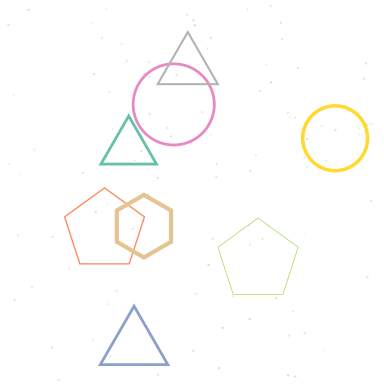[{"shape": "triangle", "thickness": 2, "radius": 0.42, "center": [0.334, 0.615]}, {"shape": "pentagon", "thickness": 1, "radius": 0.55, "center": [0.272, 0.403]}, {"shape": "triangle", "thickness": 2, "radius": 0.51, "center": [0.348, 0.104]}, {"shape": "circle", "thickness": 2, "radius": 0.53, "center": [0.451, 0.729]}, {"shape": "pentagon", "thickness": 0.5, "radius": 0.55, "center": [0.67, 0.324]}, {"shape": "circle", "thickness": 2.5, "radius": 0.42, "center": [0.871, 0.641]}, {"shape": "hexagon", "thickness": 3, "radius": 0.41, "center": [0.374, 0.413]}, {"shape": "triangle", "thickness": 1.5, "radius": 0.45, "center": [0.488, 0.827]}]